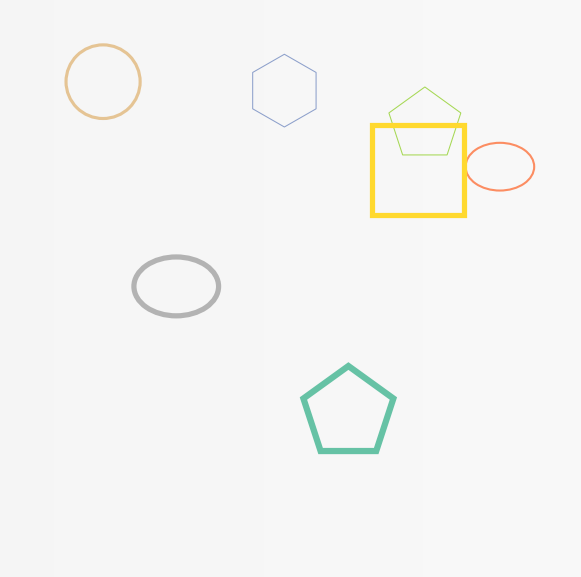[{"shape": "pentagon", "thickness": 3, "radius": 0.41, "center": [0.599, 0.284]}, {"shape": "oval", "thickness": 1, "radius": 0.3, "center": [0.86, 0.711]}, {"shape": "hexagon", "thickness": 0.5, "radius": 0.31, "center": [0.489, 0.842]}, {"shape": "pentagon", "thickness": 0.5, "radius": 0.33, "center": [0.731, 0.783]}, {"shape": "square", "thickness": 2.5, "radius": 0.39, "center": [0.719, 0.705]}, {"shape": "circle", "thickness": 1.5, "radius": 0.32, "center": [0.177, 0.858]}, {"shape": "oval", "thickness": 2.5, "radius": 0.36, "center": [0.303, 0.503]}]